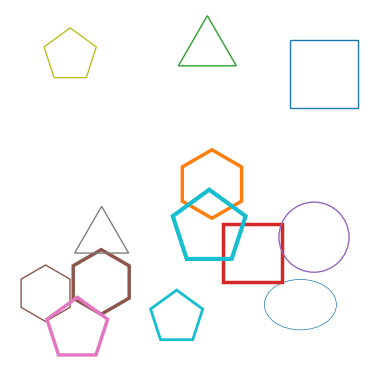[{"shape": "square", "thickness": 1, "radius": 0.44, "center": [0.841, 0.807]}, {"shape": "oval", "thickness": 0.5, "radius": 0.47, "center": [0.78, 0.209]}, {"shape": "hexagon", "thickness": 2.5, "radius": 0.44, "center": [0.55, 0.522]}, {"shape": "triangle", "thickness": 1, "radius": 0.43, "center": [0.539, 0.872]}, {"shape": "square", "thickness": 2.5, "radius": 0.38, "center": [0.656, 0.343]}, {"shape": "circle", "thickness": 1, "radius": 0.46, "center": [0.816, 0.384]}, {"shape": "hexagon", "thickness": 2.5, "radius": 0.42, "center": [0.263, 0.268]}, {"shape": "hexagon", "thickness": 1, "radius": 0.37, "center": [0.118, 0.238]}, {"shape": "pentagon", "thickness": 2.5, "radius": 0.41, "center": [0.201, 0.145]}, {"shape": "triangle", "thickness": 1, "radius": 0.4, "center": [0.264, 0.383]}, {"shape": "pentagon", "thickness": 1, "radius": 0.36, "center": [0.182, 0.856]}, {"shape": "pentagon", "thickness": 2, "radius": 0.36, "center": [0.459, 0.175]}, {"shape": "pentagon", "thickness": 3, "radius": 0.5, "center": [0.543, 0.408]}]